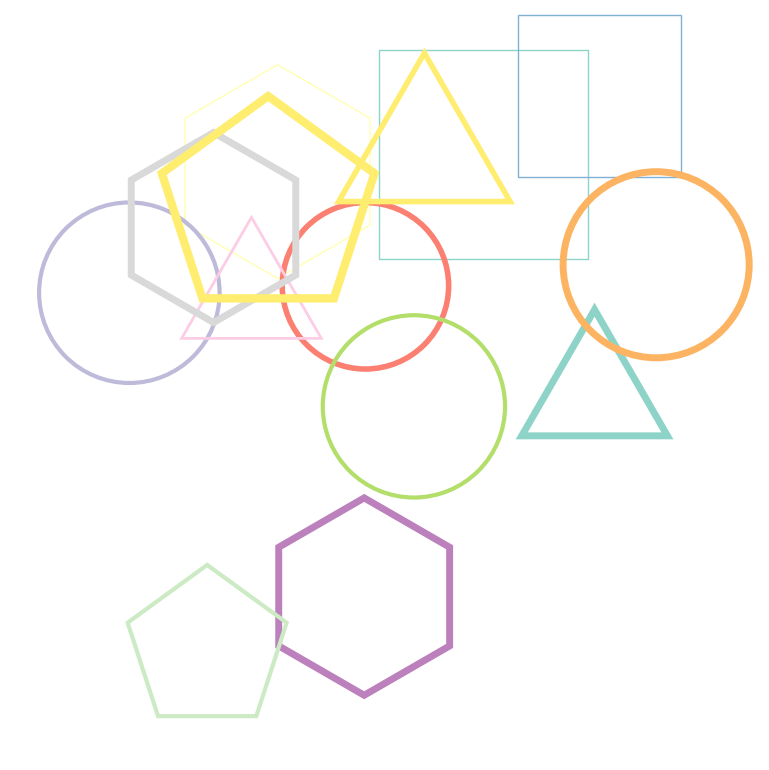[{"shape": "square", "thickness": 0.5, "radius": 0.68, "center": [0.628, 0.799]}, {"shape": "triangle", "thickness": 2.5, "radius": 0.55, "center": [0.772, 0.489]}, {"shape": "hexagon", "thickness": 0.5, "radius": 0.69, "center": [0.36, 0.777]}, {"shape": "circle", "thickness": 1.5, "radius": 0.59, "center": [0.168, 0.62]}, {"shape": "circle", "thickness": 2, "radius": 0.54, "center": [0.475, 0.629]}, {"shape": "square", "thickness": 0.5, "radius": 0.53, "center": [0.778, 0.875]}, {"shape": "circle", "thickness": 2.5, "radius": 0.6, "center": [0.852, 0.656]}, {"shape": "circle", "thickness": 1.5, "radius": 0.59, "center": [0.538, 0.472]}, {"shape": "triangle", "thickness": 1, "radius": 0.52, "center": [0.327, 0.613]}, {"shape": "hexagon", "thickness": 2.5, "radius": 0.62, "center": [0.277, 0.704]}, {"shape": "hexagon", "thickness": 2.5, "radius": 0.64, "center": [0.473, 0.225]}, {"shape": "pentagon", "thickness": 1.5, "radius": 0.54, "center": [0.269, 0.158]}, {"shape": "triangle", "thickness": 2, "radius": 0.64, "center": [0.551, 0.803]}, {"shape": "pentagon", "thickness": 3, "radius": 0.73, "center": [0.348, 0.73]}]